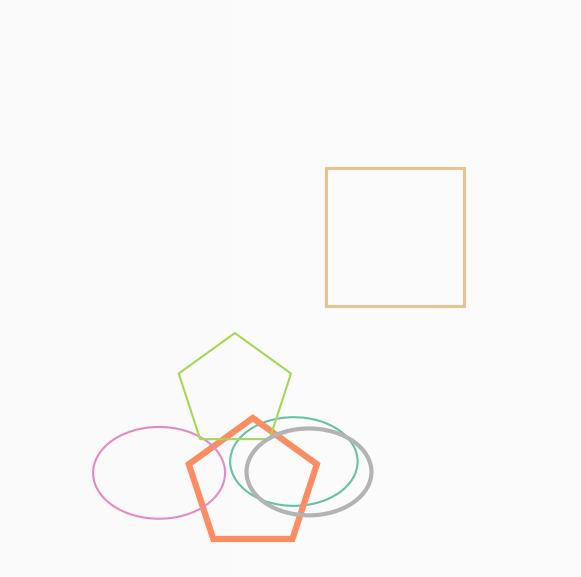[{"shape": "oval", "thickness": 1, "radius": 0.55, "center": [0.506, 0.2]}, {"shape": "pentagon", "thickness": 3, "radius": 0.58, "center": [0.435, 0.16]}, {"shape": "oval", "thickness": 1, "radius": 0.57, "center": [0.274, 0.18]}, {"shape": "pentagon", "thickness": 1, "radius": 0.51, "center": [0.404, 0.321]}, {"shape": "square", "thickness": 1.5, "radius": 0.6, "center": [0.679, 0.589]}, {"shape": "oval", "thickness": 2, "radius": 0.54, "center": [0.532, 0.182]}]